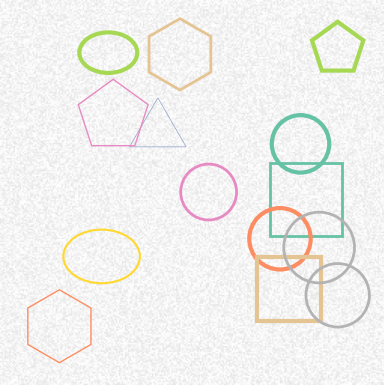[{"shape": "square", "thickness": 2, "radius": 0.47, "center": [0.796, 0.482]}, {"shape": "circle", "thickness": 3, "radius": 0.37, "center": [0.781, 0.626]}, {"shape": "circle", "thickness": 3, "radius": 0.4, "center": [0.727, 0.38]}, {"shape": "hexagon", "thickness": 1, "radius": 0.47, "center": [0.154, 0.153]}, {"shape": "triangle", "thickness": 0.5, "radius": 0.42, "center": [0.41, 0.661]}, {"shape": "pentagon", "thickness": 1, "radius": 0.48, "center": [0.294, 0.699]}, {"shape": "circle", "thickness": 2, "radius": 0.36, "center": [0.542, 0.501]}, {"shape": "oval", "thickness": 3, "radius": 0.38, "center": [0.281, 0.863]}, {"shape": "pentagon", "thickness": 3, "radius": 0.35, "center": [0.877, 0.873]}, {"shape": "oval", "thickness": 1.5, "radius": 0.5, "center": [0.264, 0.334]}, {"shape": "hexagon", "thickness": 2, "radius": 0.46, "center": [0.467, 0.859]}, {"shape": "square", "thickness": 3, "radius": 0.41, "center": [0.751, 0.249]}, {"shape": "circle", "thickness": 2, "radius": 0.46, "center": [0.829, 0.357]}, {"shape": "circle", "thickness": 2, "radius": 0.41, "center": [0.877, 0.233]}]